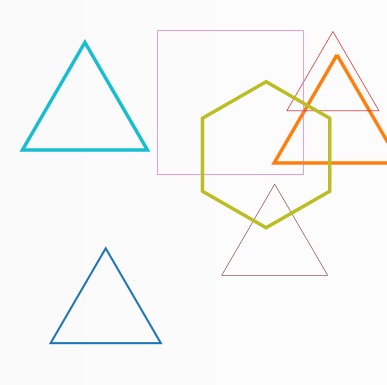[{"shape": "triangle", "thickness": 1.5, "radius": 0.82, "center": [0.273, 0.191]}, {"shape": "triangle", "thickness": 2.5, "radius": 0.94, "center": [0.87, 0.67]}, {"shape": "triangle", "thickness": 0.5, "radius": 0.69, "center": [0.859, 0.781]}, {"shape": "triangle", "thickness": 0.5, "radius": 0.79, "center": [0.709, 0.364]}, {"shape": "square", "thickness": 0.5, "radius": 0.94, "center": [0.594, 0.735]}, {"shape": "hexagon", "thickness": 2.5, "radius": 0.95, "center": [0.687, 0.598]}, {"shape": "triangle", "thickness": 2.5, "radius": 0.93, "center": [0.219, 0.704]}]